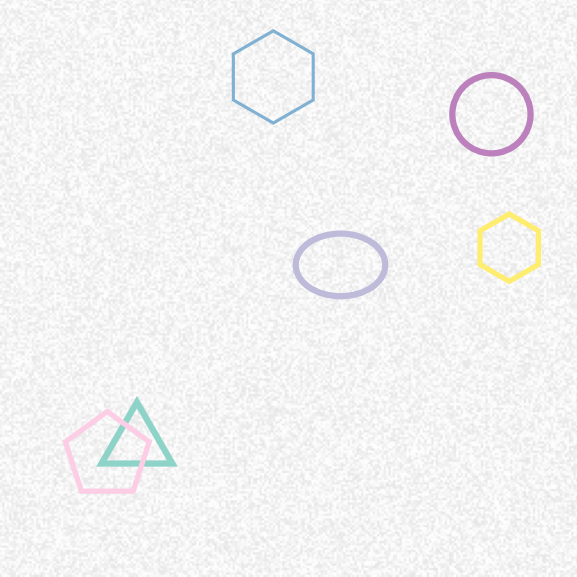[{"shape": "triangle", "thickness": 3, "radius": 0.35, "center": [0.237, 0.232]}, {"shape": "oval", "thickness": 3, "radius": 0.39, "center": [0.59, 0.54]}, {"shape": "hexagon", "thickness": 1.5, "radius": 0.4, "center": [0.473, 0.866]}, {"shape": "pentagon", "thickness": 2.5, "radius": 0.38, "center": [0.186, 0.21]}, {"shape": "circle", "thickness": 3, "radius": 0.34, "center": [0.851, 0.801]}, {"shape": "hexagon", "thickness": 2.5, "radius": 0.29, "center": [0.882, 0.57]}]